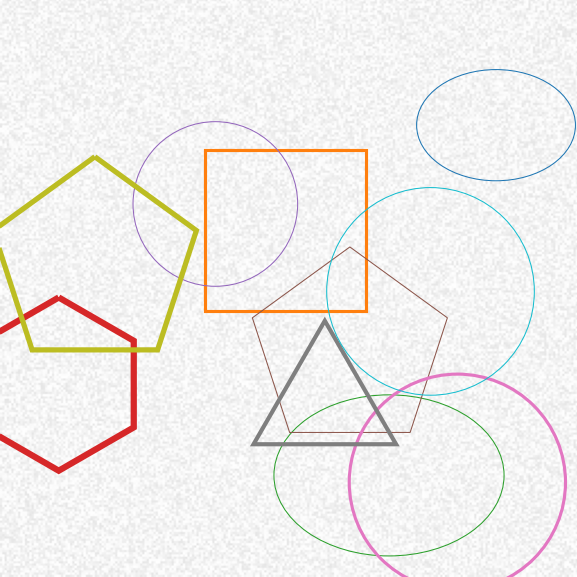[{"shape": "oval", "thickness": 0.5, "radius": 0.69, "center": [0.859, 0.782]}, {"shape": "square", "thickness": 1.5, "radius": 0.7, "center": [0.495, 0.601]}, {"shape": "oval", "thickness": 0.5, "radius": 1.0, "center": [0.674, 0.176]}, {"shape": "hexagon", "thickness": 3, "radius": 0.75, "center": [0.102, 0.334]}, {"shape": "circle", "thickness": 0.5, "radius": 0.71, "center": [0.373, 0.646]}, {"shape": "pentagon", "thickness": 0.5, "radius": 0.89, "center": [0.606, 0.394]}, {"shape": "circle", "thickness": 1.5, "radius": 0.94, "center": [0.792, 0.164]}, {"shape": "triangle", "thickness": 2, "radius": 0.71, "center": [0.562, 0.301]}, {"shape": "pentagon", "thickness": 2.5, "radius": 0.92, "center": [0.164, 0.543]}, {"shape": "circle", "thickness": 0.5, "radius": 0.9, "center": [0.745, 0.495]}]